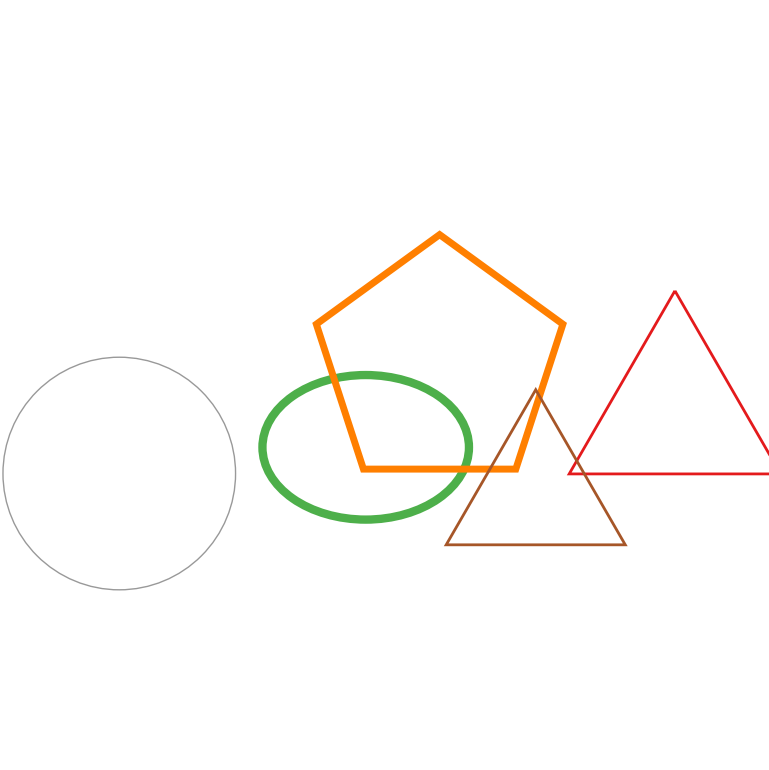[{"shape": "triangle", "thickness": 1, "radius": 0.79, "center": [0.877, 0.464]}, {"shape": "oval", "thickness": 3, "radius": 0.67, "center": [0.475, 0.419]}, {"shape": "pentagon", "thickness": 2.5, "radius": 0.84, "center": [0.571, 0.527]}, {"shape": "triangle", "thickness": 1, "radius": 0.67, "center": [0.696, 0.36]}, {"shape": "circle", "thickness": 0.5, "radius": 0.76, "center": [0.155, 0.385]}]